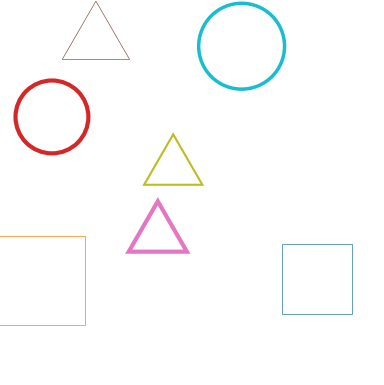[{"shape": "square", "thickness": 0.5, "radius": 0.45, "center": [0.823, 0.275]}, {"shape": "square", "thickness": 0.5, "radius": 0.58, "center": [0.105, 0.272]}, {"shape": "circle", "thickness": 3, "radius": 0.47, "center": [0.135, 0.696]}, {"shape": "triangle", "thickness": 0.5, "radius": 0.5, "center": [0.249, 0.896]}, {"shape": "triangle", "thickness": 3, "radius": 0.44, "center": [0.41, 0.39]}, {"shape": "triangle", "thickness": 1.5, "radius": 0.44, "center": [0.45, 0.564]}, {"shape": "circle", "thickness": 2.5, "radius": 0.56, "center": [0.628, 0.88]}]